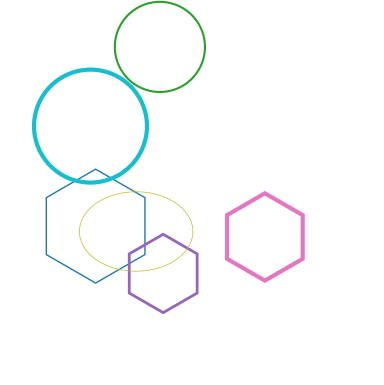[{"shape": "hexagon", "thickness": 1, "radius": 0.74, "center": [0.248, 0.413]}, {"shape": "circle", "thickness": 1.5, "radius": 0.59, "center": [0.415, 0.878]}, {"shape": "hexagon", "thickness": 2, "radius": 0.51, "center": [0.424, 0.29]}, {"shape": "hexagon", "thickness": 3, "radius": 0.57, "center": [0.688, 0.384]}, {"shape": "oval", "thickness": 0.5, "radius": 0.74, "center": [0.354, 0.399]}, {"shape": "circle", "thickness": 3, "radius": 0.73, "center": [0.235, 0.672]}]